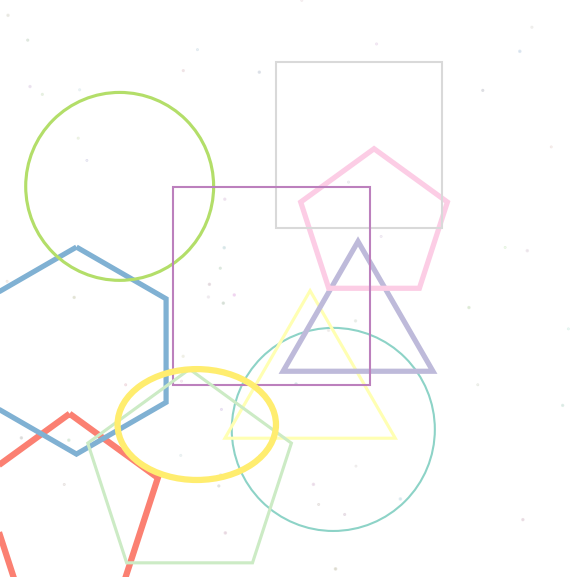[{"shape": "circle", "thickness": 1, "radius": 0.88, "center": [0.577, 0.256]}, {"shape": "triangle", "thickness": 1.5, "radius": 0.85, "center": [0.537, 0.325]}, {"shape": "triangle", "thickness": 2.5, "radius": 0.75, "center": [0.62, 0.431]}, {"shape": "pentagon", "thickness": 3, "radius": 0.8, "center": [0.121, 0.122]}, {"shape": "hexagon", "thickness": 2.5, "radius": 0.9, "center": [0.132, 0.392]}, {"shape": "circle", "thickness": 1.5, "radius": 0.81, "center": [0.207, 0.676]}, {"shape": "pentagon", "thickness": 2.5, "radius": 0.67, "center": [0.648, 0.608]}, {"shape": "square", "thickness": 1, "radius": 0.72, "center": [0.622, 0.748]}, {"shape": "square", "thickness": 1, "radius": 0.85, "center": [0.47, 0.504]}, {"shape": "pentagon", "thickness": 1.5, "radius": 0.93, "center": [0.328, 0.175]}, {"shape": "oval", "thickness": 3, "radius": 0.69, "center": [0.341, 0.264]}]